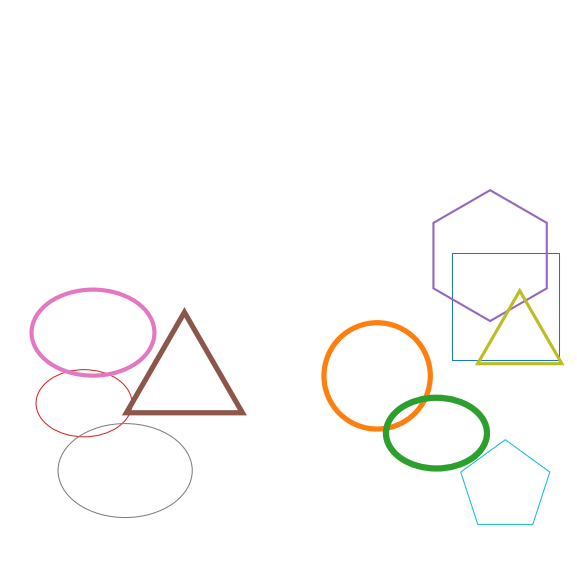[{"shape": "square", "thickness": 0.5, "radius": 0.46, "center": [0.875, 0.469]}, {"shape": "circle", "thickness": 2.5, "radius": 0.46, "center": [0.653, 0.348]}, {"shape": "oval", "thickness": 3, "radius": 0.44, "center": [0.756, 0.249]}, {"shape": "oval", "thickness": 0.5, "radius": 0.42, "center": [0.145, 0.301]}, {"shape": "hexagon", "thickness": 1, "radius": 0.57, "center": [0.849, 0.557]}, {"shape": "triangle", "thickness": 2.5, "radius": 0.58, "center": [0.319, 0.342]}, {"shape": "oval", "thickness": 2, "radius": 0.53, "center": [0.161, 0.423]}, {"shape": "oval", "thickness": 0.5, "radius": 0.58, "center": [0.217, 0.184]}, {"shape": "triangle", "thickness": 1.5, "radius": 0.42, "center": [0.9, 0.411]}, {"shape": "pentagon", "thickness": 0.5, "radius": 0.41, "center": [0.875, 0.157]}]